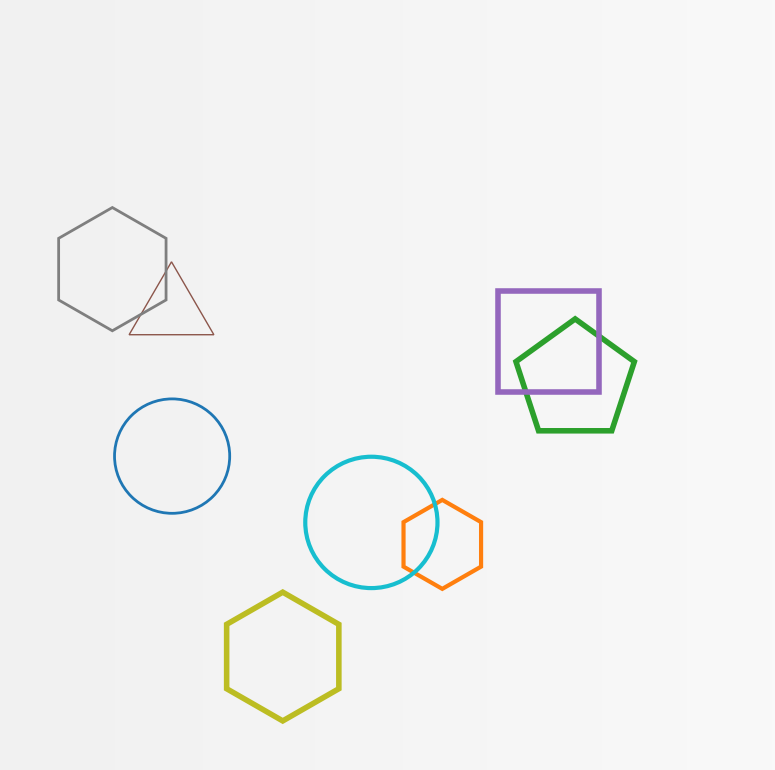[{"shape": "circle", "thickness": 1, "radius": 0.37, "center": [0.222, 0.408]}, {"shape": "hexagon", "thickness": 1.5, "radius": 0.29, "center": [0.571, 0.293]}, {"shape": "pentagon", "thickness": 2, "radius": 0.4, "center": [0.742, 0.506]}, {"shape": "square", "thickness": 2, "radius": 0.33, "center": [0.708, 0.556]}, {"shape": "triangle", "thickness": 0.5, "radius": 0.32, "center": [0.221, 0.597]}, {"shape": "hexagon", "thickness": 1, "radius": 0.4, "center": [0.145, 0.65]}, {"shape": "hexagon", "thickness": 2, "radius": 0.42, "center": [0.365, 0.147]}, {"shape": "circle", "thickness": 1.5, "radius": 0.43, "center": [0.479, 0.322]}]